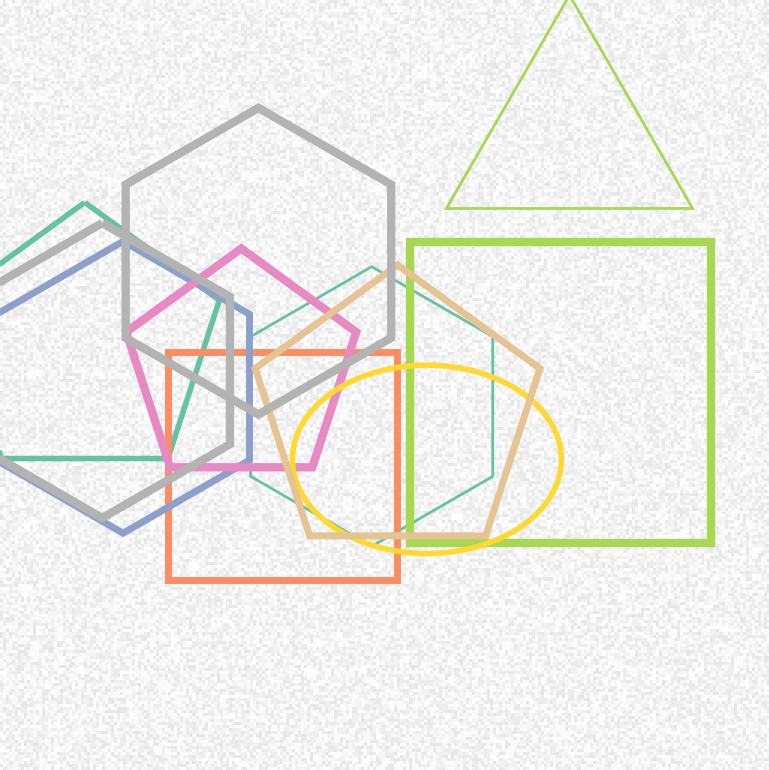[{"shape": "hexagon", "thickness": 1, "radius": 0.91, "center": [0.483, 0.472]}, {"shape": "pentagon", "thickness": 2, "radius": 0.92, "center": [0.11, 0.553]}, {"shape": "square", "thickness": 2.5, "radius": 0.74, "center": [0.366, 0.395]}, {"shape": "hexagon", "thickness": 2.5, "radius": 0.95, "center": [0.16, 0.497]}, {"shape": "pentagon", "thickness": 3, "radius": 0.79, "center": [0.313, 0.52]}, {"shape": "triangle", "thickness": 1, "radius": 0.92, "center": [0.74, 0.822]}, {"shape": "square", "thickness": 3, "radius": 0.98, "center": [0.728, 0.49]}, {"shape": "oval", "thickness": 2, "radius": 0.87, "center": [0.554, 0.403]}, {"shape": "pentagon", "thickness": 2.5, "radius": 0.97, "center": [0.516, 0.461]}, {"shape": "hexagon", "thickness": 3, "radius": 1.0, "center": [0.336, 0.661]}, {"shape": "hexagon", "thickness": 3, "radius": 0.96, "center": [0.133, 0.519]}]